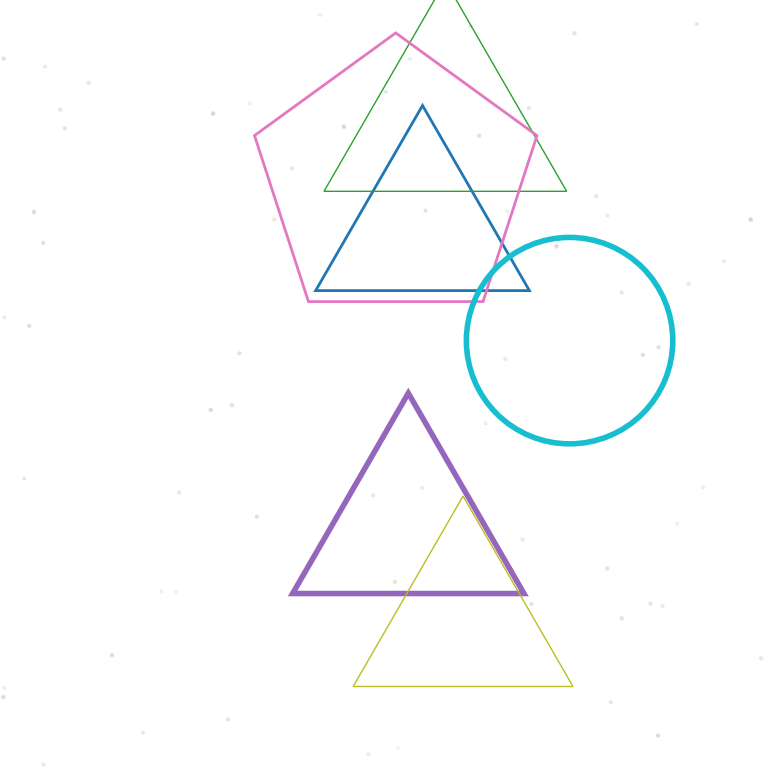[{"shape": "triangle", "thickness": 1, "radius": 0.8, "center": [0.549, 0.703]}, {"shape": "triangle", "thickness": 0.5, "radius": 0.91, "center": [0.578, 0.843]}, {"shape": "triangle", "thickness": 2, "radius": 0.87, "center": [0.53, 0.316]}, {"shape": "pentagon", "thickness": 1, "radius": 0.96, "center": [0.514, 0.764]}, {"shape": "triangle", "thickness": 0.5, "radius": 0.82, "center": [0.601, 0.191]}, {"shape": "circle", "thickness": 2, "radius": 0.67, "center": [0.74, 0.558]}]